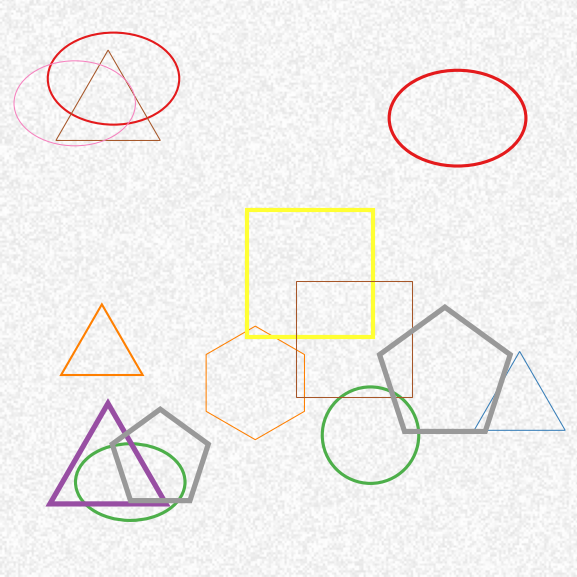[{"shape": "oval", "thickness": 1, "radius": 0.57, "center": [0.197, 0.863]}, {"shape": "oval", "thickness": 1.5, "radius": 0.59, "center": [0.792, 0.795]}, {"shape": "triangle", "thickness": 0.5, "radius": 0.46, "center": [0.9, 0.3]}, {"shape": "circle", "thickness": 1.5, "radius": 0.42, "center": [0.642, 0.246]}, {"shape": "oval", "thickness": 1.5, "radius": 0.47, "center": [0.226, 0.164]}, {"shape": "triangle", "thickness": 2.5, "radius": 0.58, "center": [0.187, 0.185]}, {"shape": "triangle", "thickness": 1, "radius": 0.41, "center": [0.176, 0.391]}, {"shape": "hexagon", "thickness": 0.5, "radius": 0.49, "center": [0.442, 0.336]}, {"shape": "square", "thickness": 2, "radius": 0.55, "center": [0.537, 0.525]}, {"shape": "square", "thickness": 0.5, "radius": 0.5, "center": [0.614, 0.412]}, {"shape": "triangle", "thickness": 0.5, "radius": 0.52, "center": [0.187, 0.808]}, {"shape": "oval", "thickness": 0.5, "radius": 0.53, "center": [0.129, 0.82]}, {"shape": "pentagon", "thickness": 2.5, "radius": 0.44, "center": [0.277, 0.203]}, {"shape": "pentagon", "thickness": 2.5, "radius": 0.59, "center": [0.77, 0.348]}]